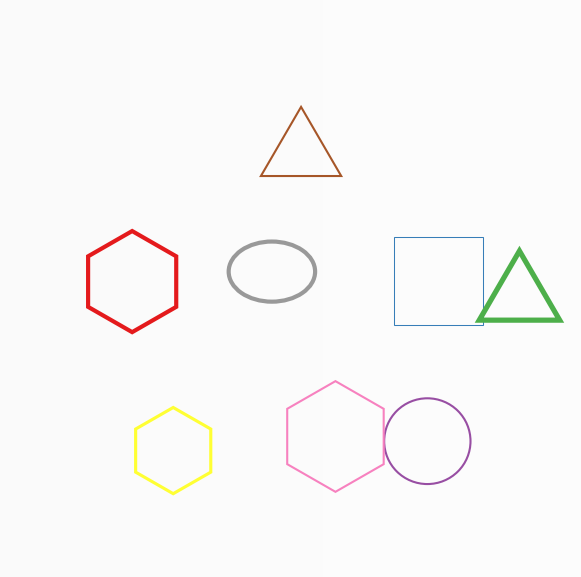[{"shape": "hexagon", "thickness": 2, "radius": 0.44, "center": [0.227, 0.512]}, {"shape": "square", "thickness": 0.5, "radius": 0.38, "center": [0.754, 0.512]}, {"shape": "triangle", "thickness": 2.5, "radius": 0.4, "center": [0.894, 0.485]}, {"shape": "circle", "thickness": 1, "radius": 0.37, "center": [0.735, 0.235]}, {"shape": "hexagon", "thickness": 1.5, "radius": 0.37, "center": [0.298, 0.219]}, {"shape": "triangle", "thickness": 1, "radius": 0.4, "center": [0.518, 0.734]}, {"shape": "hexagon", "thickness": 1, "radius": 0.48, "center": [0.577, 0.243]}, {"shape": "oval", "thickness": 2, "radius": 0.37, "center": [0.468, 0.529]}]